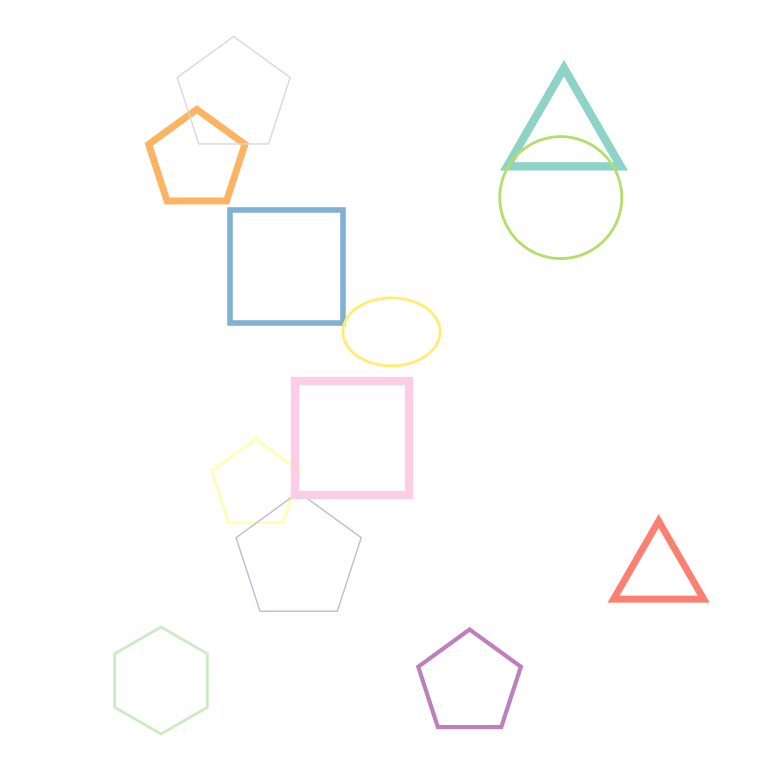[{"shape": "triangle", "thickness": 3, "radius": 0.43, "center": [0.732, 0.826]}, {"shape": "pentagon", "thickness": 1, "radius": 0.3, "center": [0.332, 0.37]}, {"shape": "pentagon", "thickness": 0.5, "radius": 0.43, "center": [0.388, 0.275]}, {"shape": "triangle", "thickness": 2.5, "radius": 0.34, "center": [0.855, 0.256]}, {"shape": "square", "thickness": 2, "radius": 0.37, "center": [0.372, 0.654]}, {"shape": "pentagon", "thickness": 2.5, "radius": 0.33, "center": [0.256, 0.792]}, {"shape": "circle", "thickness": 1, "radius": 0.4, "center": [0.728, 0.743]}, {"shape": "square", "thickness": 3, "radius": 0.37, "center": [0.457, 0.431]}, {"shape": "pentagon", "thickness": 0.5, "radius": 0.39, "center": [0.303, 0.875]}, {"shape": "pentagon", "thickness": 1.5, "radius": 0.35, "center": [0.61, 0.112]}, {"shape": "hexagon", "thickness": 1, "radius": 0.35, "center": [0.209, 0.116]}, {"shape": "oval", "thickness": 1, "radius": 0.32, "center": [0.508, 0.569]}]